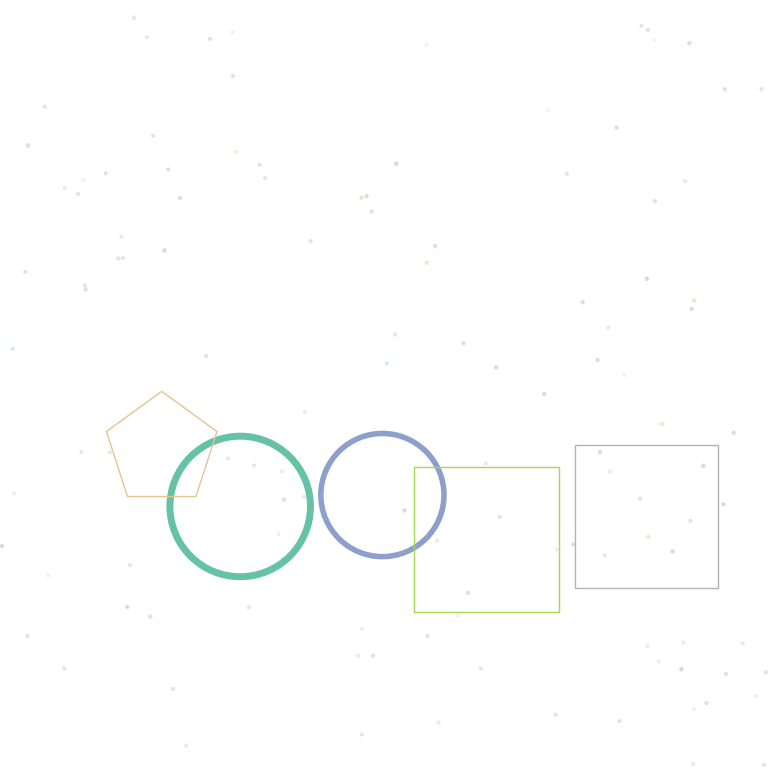[{"shape": "circle", "thickness": 2.5, "radius": 0.46, "center": [0.312, 0.342]}, {"shape": "circle", "thickness": 2, "radius": 0.4, "center": [0.497, 0.357]}, {"shape": "square", "thickness": 0.5, "radius": 0.47, "center": [0.632, 0.3]}, {"shape": "pentagon", "thickness": 0.5, "radius": 0.38, "center": [0.21, 0.416]}, {"shape": "square", "thickness": 0.5, "radius": 0.46, "center": [0.839, 0.33]}]